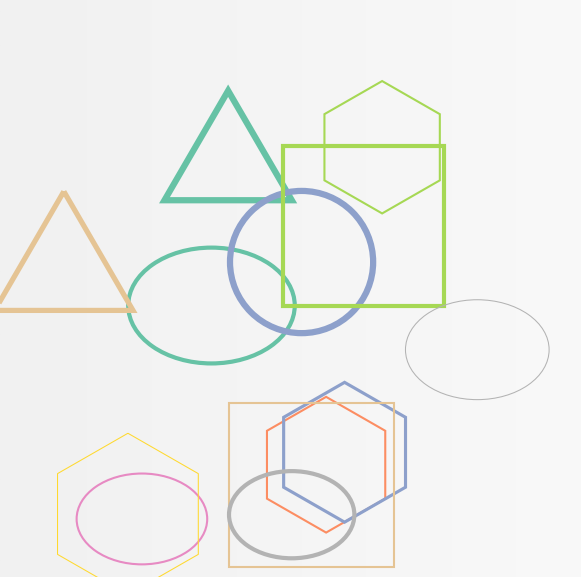[{"shape": "triangle", "thickness": 3, "radius": 0.63, "center": [0.392, 0.716]}, {"shape": "oval", "thickness": 2, "radius": 0.72, "center": [0.364, 0.47]}, {"shape": "hexagon", "thickness": 1, "radius": 0.59, "center": [0.561, 0.194]}, {"shape": "circle", "thickness": 3, "radius": 0.62, "center": [0.519, 0.545]}, {"shape": "hexagon", "thickness": 1.5, "radius": 0.61, "center": [0.593, 0.216]}, {"shape": "oval", "thickness": 1, "radius": 0.56, "center": [0.244, 0.101]}, {"shape": "square", "thickness": 2, "radius": 0.69, "center": [0.625, 0.608]}, {"shape": "hexagon", "thickness": 1, "radius": 0.57, "center": [0.657, 0.744]}, {"shape": "hexagon", "thickness": 0.5, "radius": 0.7, "center": [0.22, 0.109]}, {"shape": "triangle", "thickness": 2.5, "radius": 0.69, "center": [0.11, 0.53]}, {"shape": "square", "thickness": 1, "radius": 0.71, "center": [0.536, 0.159]}, {"shape": "oval", "thickness": 2, "radius": 0.54, "center": [0.502, 0.108]}, {"shape": "oval", "thickness": 0.5, "radius": 0.62, "center": [0.821, 0.394]}]